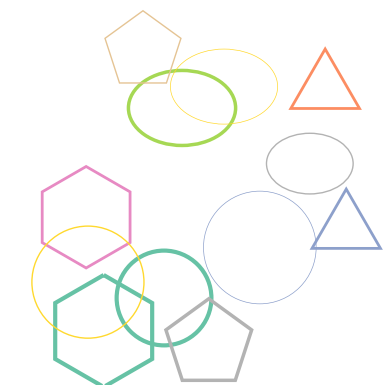[{"shape": "hexagon", "thickness": 3, "radius": 0.73, "center": [0.269, 0.14]}, {"shape": "circle", "thickness": 3, "radius": 0.62, "center": [0.426, 0.226]}, {"shape": "triangle", "thickness": 2, "radius": 0.51, "center": [0.845, 0.77]}, {"shape": "triangle", "thickness": 2, "radius": 0.51, "center": [0.899, 0.406]}, {"shape": "circle", "thickness": 0.5, "radius": 0.73, "center": [0.675, 0.357]}, {"shape": "hexagon", "thickness": 2, "radius": 0.66, "center": [0.224, 0.436]}, {"shape": "oval", "thickness": 2.5, "radius": 0.7, "center": [0.473, 0.72]}, {"shape": "oval", "thickness": 0.5, "radius": 0.7, "center": [0.582, 0.775]}, {"shape": "circle", "thickness": 1, "radius": 0.73, "center": [0.228, 0.267]}, {"shape": "pentagon", "thickness": 1, "radius": 0.52, "center": [0.371, 0.868]}, {"shape": "oval", "thickness": 1, "radius": 0.56, "center": [0.805, 0.575]}, {"shape": "pentagon", "thickness": 2.5, "radius": 0.59, "center": [0.542, 0.107]}]